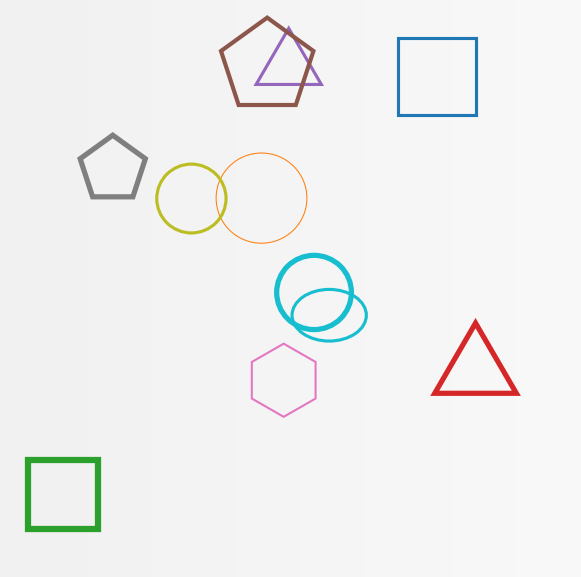[{"shape": "square", "thickness": 1.5, "radius": 0.34, "center": [0.752, 0.867]}, {"shape": "circle", "thickness": 0.5, "radius": 0.39, "center": [0.45, 0.656]}, {"shape": "square", "thickness": 3, "radius": 0.3, "center": [0.108, 0.143]}, {"shape": "triangle", "thickness": 2.5, "radius": 0.41, "center": [0.818, 0.359]}, {"shape": "triangle", "thickness": 1.5, "radius": 0.32, "center": [0.497, 0.885]}, {"shape": "pentagon", "thickness": 2, "radius": 0.42, "center": [0.46, 0.885]}, {"shape": "hexagon", "thickness": 1, "radius": 0.32, "center": [0.488, 0.341]}, {"shape": "pentagon", "thickness": 2.5, "radius": 0.29, "center": [0.194, 0.706]}, {"shape": "circle", "thickness": 1.5, "radius": 0.3, "center": [0.329, 0.655]}, {"shape": "oval", "thickness": 1.5, "radius": 0.32, "center": [0.566, 0.453]}, {"shape": "circle", "thickness": 2.5, "radius": 0.32, "center": [0.54, 0.493]}]